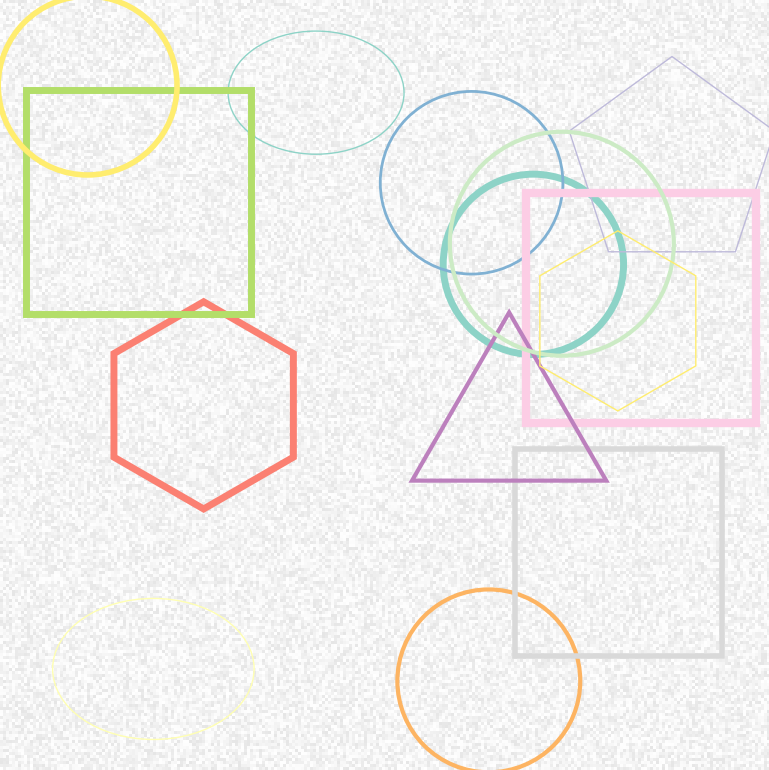[{"shape": "oval", "thickness": 0.5, "radius": 0.57, "center": [0.41, 0.88]}, {"shape": "circle", "thickness": 2.5, "radius": 0.59, "center": [0.693, 0.657]}, {"shape": "oval", "thickness": 0.5, "radius": 0.65, "center": [0.199, 0.131]}, {"shape": "pentagon", "thickness": 0.5, "radius": 0.7, "center": [0.873, 0.786]}, {"shape": "hexagon", "thickness": 2.5, "radius": 0.67, "center": [0.264, 0.474]}, {"shape": "circle", "thickness": 1, "radius": 0.59, "center": [0.612, 0.763]}, {"shape": "circle", "thickness": 1.5, "radius": 0.59, "center": [0.635, 0.116]}, {"shape": "square", "thickness": 2.5, "radius": 0.73, "center": [0.18, 0.738]}, {"shape": "square", "thickness": 3, "radius": 0.75, "center": [0.832, 0.6]}, {"shape": "square", "thickness": 2, "radius": 0.67, "center": [0.803, 0.282]}, {"shape": "triangle", "thickness": 1.5, "radius": 0.73, "center": [0.661, 0.449]}, {"shape": "circle", "thickness": 1.5, "radius": 0.73, "center": [0.73, 0.683]}, {"shape": "hexagon", "thickness": 0.5, "radius": 0.58, "center": [0.802, 0.583]}, {"shape": "circle", "thickness": 2, "radius": 0.58, "center": [0.114, 0.889]}]